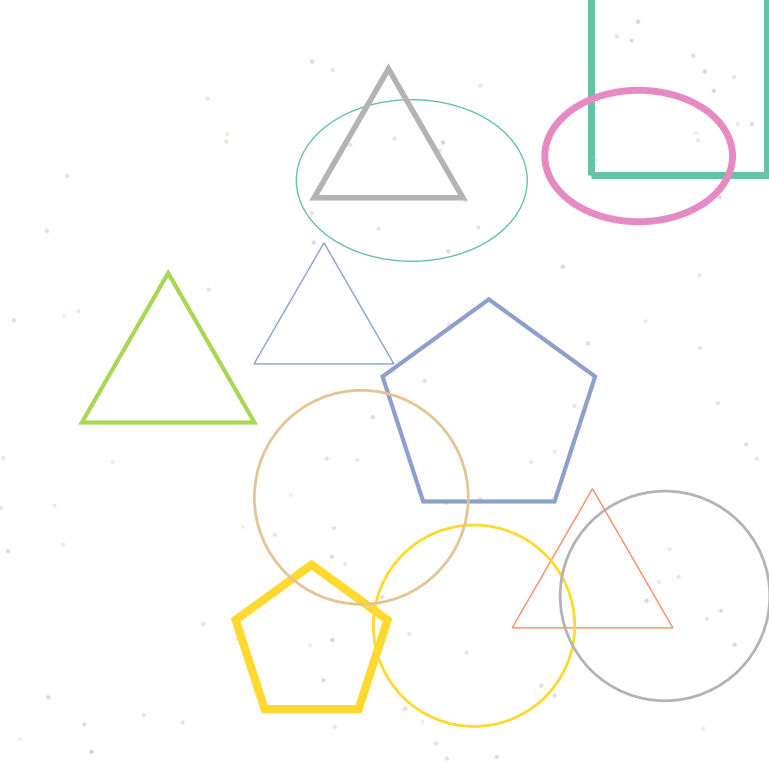[{"shape": "oval", "thickness": 0.5, "radius": 0.75, "center": [0.535, 0.766]}, {"shape": "square", "thickness": 2.5, "radius": 0.57, "center": [0.882, 0.888]}, {"shape": "triangle", "thickness": 0.5, "radius": 0.6, "center": [0.769, 0.245]}, {"shape": "triangle", "thickness": 0.5, "radius": 0.52, "center": [0.421, 0.58]}, {"shape": "pentagon", "thickness": 1.5, "radius": 0.73, "center": [0.635, 0.466]}, {"shape": "oval", "thickness": 2.5, "radius": 0.61, "center": [0.829, 0.797]}, {"shape": "triangle", "thickness": 1.5, "radius": 0.65, "center": [0.218, 0.516]}, {"shape": "pentagon", "thickness": 3, "radius": 0.52, "center": [0.405, 0.163]}, {"shape": "circle", "thickness": 1, "radius": 0.65, "center": [0.616, 0.187]}, {"shape": "circle", "thickness": 1, "radius": 0.69, "center": [0.469, 0.354]}, {"shape": "triangle", "thickness": 2, "radius": 0.56, "center": [0.505, 0.799]}, {"shape": "circle", "thickness": 1, "radius": 0.68, "center": [0.864, 0.226]}]